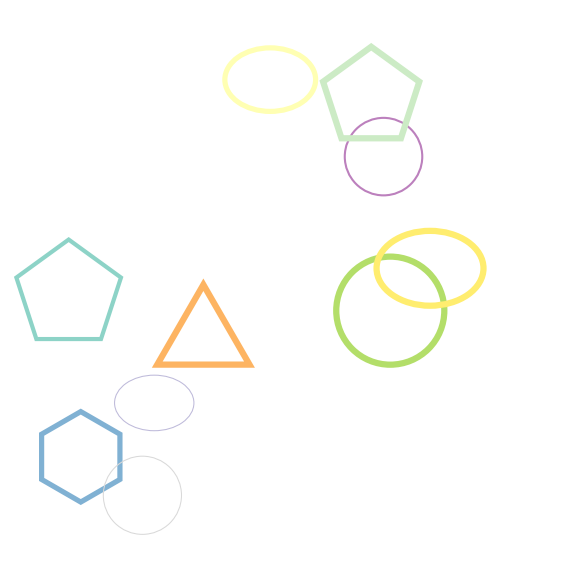[{"shape": "pentagon", "thickness": 2, "radius": 0.48, "center": [0.119, 0.489]}, {"shape": "oval", "thickness": 2.5, "radius": 0.39, "center": [0.468, 0.861]}, {"shape": "oval", "thickness": 0.5, "radius": 0.34, "center": [0.267, 0.301]}, {"shape": "hexagon", "thickness": 2.5, "radius": 0.39, "center": [0.14, 0.208]}, {"shape": "triangle", "thickness": 3, "radius": 0.46, "center": [0.352, 0.414]}, {"shape": "circle", "thickness": 3, "radius": 0.47, "center": [0.676, 0.461]}, {"shape": "circle", "thickness": 0.5, "radius": 0.34, "center": [0.247, 0.142]}, {"shape": "circle", "thickness": 1, "radius": 0.34, "center": [0.664, 0.728]}, {"shape": "pentagon", "thickness": 3, "radius": 0.44, "center": [0.643, 0.831]}, {"shape": "oval", "thickness": 3, "radius": 0.46, "center": [0.745, 0.535]}]